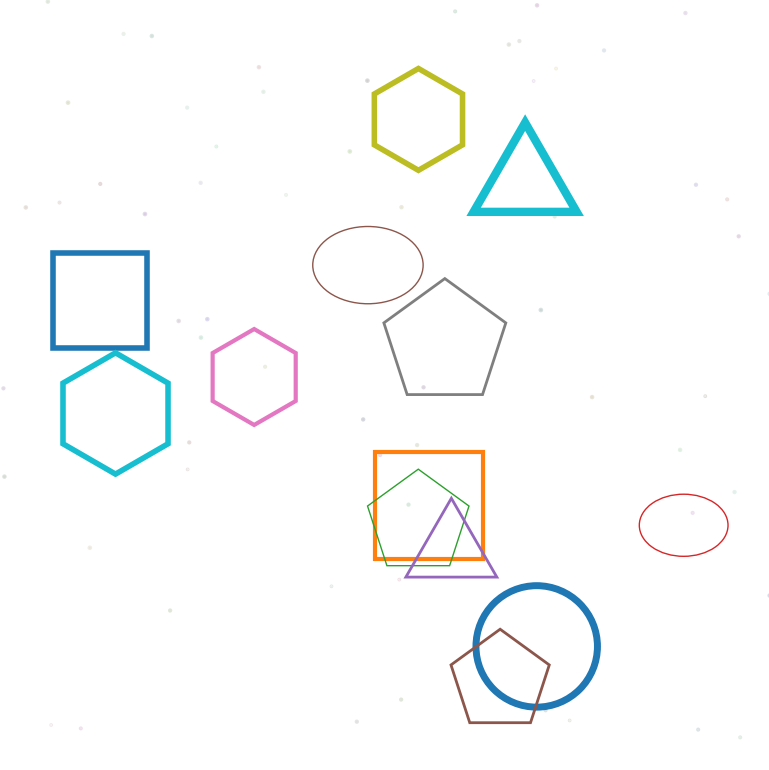[{"shape": "square", "thickness": 2, "radius": 0.31, "center": [0.13, 0.61]}, {"shape": "circle", "thickness": 2.5, "radius": 0.39, "center": [0.697, 0.161]}, {"shape": "square", "thickness": 1.5, "radius": 0.35, "center": [0.557, 0.344]}, {"shape": "pentagon", "thickness": 0.5, "radius": 0.35, "center": [0.543, 0.321]}, {"shape": "oval", "thickness": 0.5, "radius": 0.29, "center": [0.888, 0.318]}, {"shape": "triangle", "thickness": 1, "radius": 0.34, "center": [0.586, 0.285]}, {"shape": "pentagon", "thickness": 1, "radius": 0.34, "center": [0.65, 0.116]}, {"shape": "oval", "thickness": 0.5, "radius": 0.36, "center": [0.478, 0.656]}, {"shape": "hexagon", "thickness": 1.5, "radius": 0.31, "center": [0.33, 0.51]}, {"shape": "pentagon", "thickness": 1, "radius": 0.42, "center": [0.578, 0.555]}, {"shape": "hexagon", "thickness": 2, "radius": 0.33, "center": [0.543, 0.845]}, {"shape": "triangle", "thickness": 3, "radius": 0.39, "center": [0.682, 0.763]}, {"shape": "hexagon", "thickness": 2, "radius": 0.39, "center": [0.15, 0.463]}]